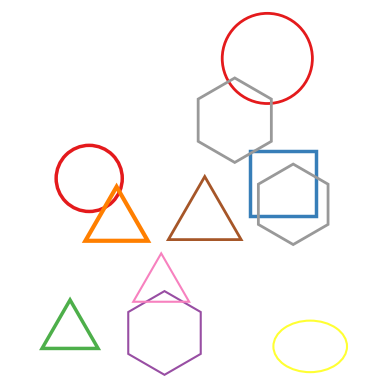[{"shape": "circle", "thickness": 2.5, "radius": 0.43, "center": [0.232, 0.537]}, {"shape": "circle", "thickness": 2, "radius": 0.59, "center": [0.694, 0.848]}, {"shape": "square", "thickness": 2.5, "radius": 0.43, "center": [0.734, 0.523]}, {"shape": "triangle", "thickness": 2.5, "radius": 0.42, "center": [0.182, 0.137]}, {"shape": "hexagon", "thickness": 1.5, "radius": 0.54, "center": [0.427, 0.135]}, {"shape": "triangle", "thickness": 3, "radius": 0.47, "center": [0.303, 0.421]}, {"shape": "oval", "thickness": 1.5, "radius": 0.48, "center": [0.806, 0.1]}, {"shape": "triangle", "thickness": 2, "radius": 0.55, "center": [0.532, 0.432]}, {"shape": "triangle", "thickness": 1.5, "radius": 0.42, "center": [0.419, 0.258]}, {"shape": "hexagon", "thickness": 2, "radius": 0.52, "center": [0.762, 0.469]}, {"shape": "hexagon", "thickness": 2, "radius": 0.55, "center": [0.61, 0.688]}]